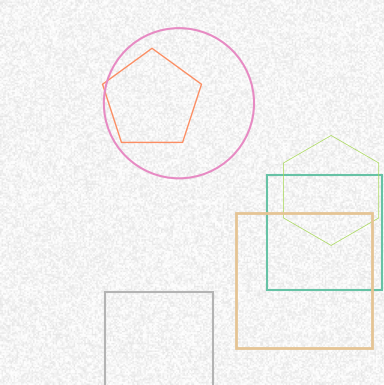[{"shape": "square", "thickness": 1.5, "radius": 0.75, "center": [0.842, 0.396]}, {"shape": "pentagon", "thickness": 1, "radius": 0.68, "center": [0.395, 0.739]}, {"shape": "circle", "thickness": 1.5, "radius": 0.98, "center": [0.465, 0.732]}, {"shape": "hexagon", "thickness": 0.5, "radius": 0.71, "center": [0.86, 0.505]}, {"shape": "square", "thickness": 2, "radius": 0.88, "center": [0.789, 0.272]}, {"shape": "square", "thickness": 1.5, "radius": 0.7, "center": [0.413, 0.101]}]